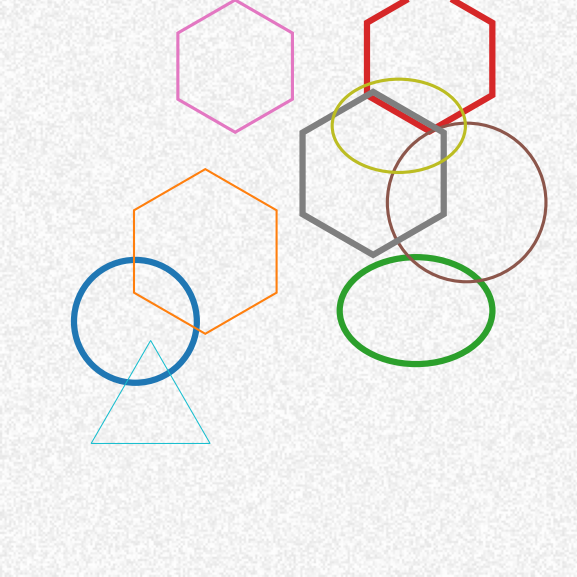[{"shape": "circle", "thickness": 3, "radius": 0.53, "center": [0.234, 0.443]}, {"shape": "hexagon", "thickness": 1, "radius": 0.71, "center": [0.355, 0.564]}, {"shape": "oval", "thickness": 3, "radius": 0.66, "center": [0.72, 0.461]}, {"shape": "hexagon", "thickness": 3, "radius": 0.63, "center": [0.744, 0.897]}, {"shape": "circle", "thickness": 1.5, "radius": 0.69, "center": [0.808, 0.649]}, {"shape": "hexagon", "thickness": 1.5, "radius": 0.57, "center": [0.407, 0.885]}, {"shape": "hexagon", "thickness": 3, "radius": 0.71, "center": [0.646, 0.699]}, {"shape": "oval", "thickness": 1.5, "radius": 0.58, "center": [0.691, 0.781]}, {"shape": "triangle", "thickness": 0.5, "radius": 0.59, "center": [0.261, 0.291]}]